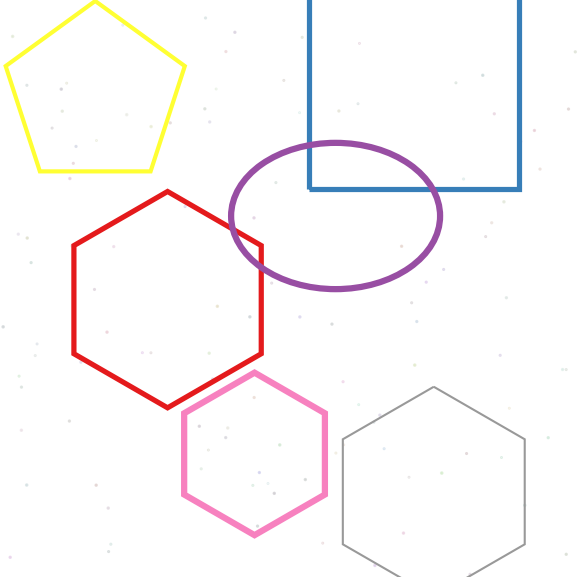[{"shape": "hexagon", "thickness": 2.5, "radius": 0.94, "center": [0.29, 0.48]}, {"shape": "square", "thickness": 2.5, "radius": 0.91, "center": [0.717, 0.853]}, {"shape": "oval", "thickness": 3, "radius": 0.9, "center": [0.581, 0.625]}, {"shape": "pentagon", "thickness": 2, "radius": 0.82, "center": [0.165, 0.834]}, {"shape": "hexagon", "thickness": 3, "radius": 0.7, "center": [0.441, 0.213]}, {"shape": "hexagon", "thickness": 1, "radius": 0.91, "center": [0.751, 0.148]}]